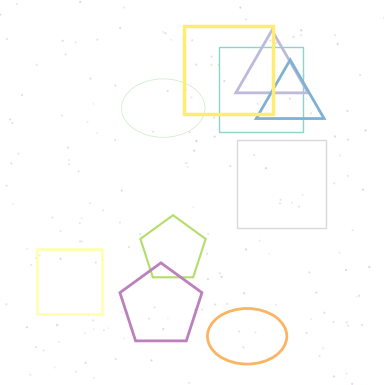[{"shape": "square", "thickness": 1, "radius": 0.55, "center": [0.678, 0.767]}, {"shape": "square", "thickness": 2, "radius": 0.42, "center": [0.181, 0.27]}, {"shape": "triangle", "thickness": 2, "radius": 0.54, "center": [0.706, 0.813]}, {"shape": "triangle", "thickness": 2, "radius": 0.51, "center": [0.754, 0.743]}, {"shape": "oval", "thickness": 2, "radius": 0.52, "center": [0.642, 0.127]}, {"shape": "pentagon", "thickness": 1.5, "radius": 0.45, "center": [0.449, 0.352]}, {"shape": "square", "thickness": 1, "radius": 0.58, "center": [0.732, 0.522]}, {"shape": "pentagon", "thickness": 2, "radius": 0.56, "center": [0.418, 0.205]}, {"shape": "oval", "thickness": 0.5, "radius": 0.54, "center": [0.424, 0.719]}, {"shape": "square", "thickness": 2.5, "radius": 0.58, "center": [0.593, 0.818]}]